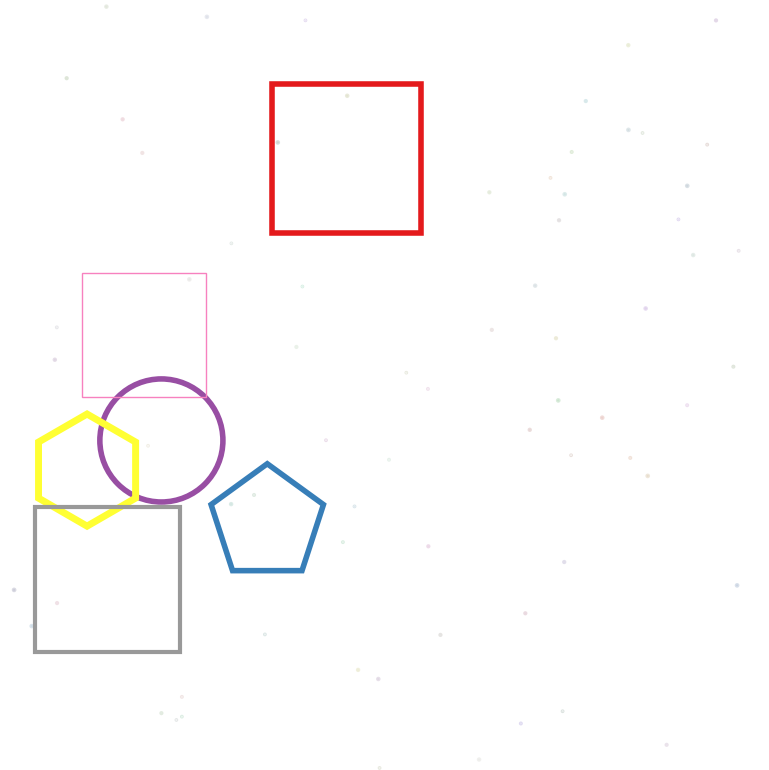[{"shape": "square", "thickness": 2, "radius": 0.49, "center": [0.45, 0.794]}, {"shape": "pentagon", "thickness": 2, "radius": 0.38, "center": [0.347, 0.321]}, {"shape": "circle", "thickness": 2, "radius": 0.4, "center": [0.21, 0.428]}, {"shape": "hexagon", "thickness": 2.5, "radius": 0.36, "center": [0.113, 0.389]}, {"shape": "square", "thickness": 0.5, "radius": 0.4, "center": [0.187, 0.565]}, {"shape": "square", "thickness": 1.5, "radius": 0.47, "center": [0.139, 0.247]}]